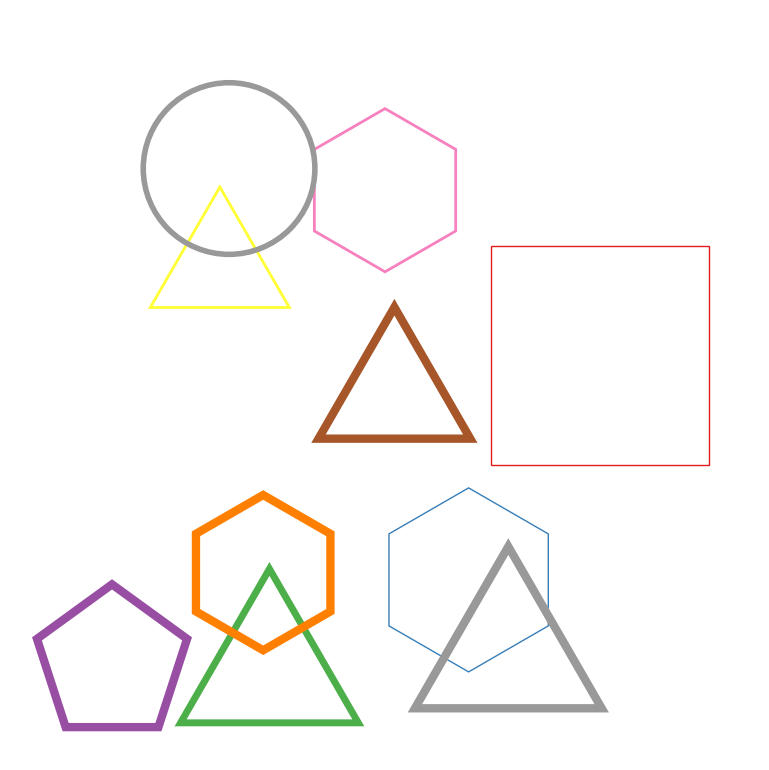[{"shape": "square", "thickness": 0.5, "radius": 0.71, "center": [0.779, 0.538]}, {"shape": "hexagon", "thickness": 0.5, "radius": 0.6, "center": [0.609, 0.247]}, {"shape": "triangle", "thickness": 2.5, "radius": 0.67, "center": [0.35, 0.128]}, {"shape": "pentagon", "thickness": 3, "radius": 0.51, "center": [0.145, 0.139]}, {"shape": "hexagon", "thickness": 3, "radius": 0.5, "center": [0.342, 0.256]}, {"shape": "triangle", "thickness": 1, "radius": 0.52, "center": [0.286, 0.653]}, {"shape": "triangle", "thickness": 3, "radius": 0.57, "center": [0.512, 0.487]}, {"shape": "hexagon", "thickness": 1, "radius": 0.53, "center": [0.5, 0.753]}, {"shape": "triangle", "thickness": 3, "radius": 0.7, "center": [0.66, 0.15]}, {"shape": "circle", "thickness": 2, "radius": 0.56, "center": [0.297, 0.781]}]